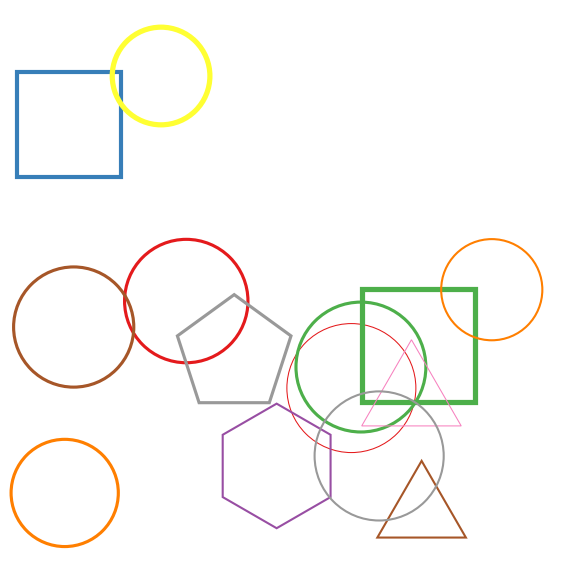[{"shape": "circle", "thickness": 0.5, "radius": 0.56, "center": [0.608, 0.327]}, {"shape": "circle", "thickness": 1.5, "radius": 0.53, "center": [0.323, 0.478]}, {"shape": "square", "thickness": 2, "radius": 0.45, "center": [0.12, 0.784]}, {"shape": "circle", "thickness": 1.5, "radius": 0.56, "center": [0.625, 0.364]}, {"shape": "square", "thickness": 2.5, "radius": 0.49, "center": [0.724, 0.401]}, {"shape": "hexagon", "thickness": 1, "radius": 0.54, "center": [0.479, 0.192]}, {"shape": "circle", "thickness": 1, "radius": 0.44, "center": [0.852, 0.497]}, {"shape": "circle", "thickness": 1.5, "radius": 0.46, "center": [0.112, 0.146]}, {"shape": "circle", "thickness": 2.5, "radius": 0.42, "center": [0.279, 0.868]}, {"shape": "circle", "thickness": 1.5, "radius": 0.52, "center": [0.128, 0.433]}, {"shape": "triangle", "thickness": 1, "radius": 0.44, "center": [0.73, 0.113]}, {"shape": "triangle", "thickness": 0.5, "radius": 0.5, "center": [0.712, 0.311]}, {"shape": "pentagon", "thickness": 1.5, "radius": 0.52, "center": [0.406, 0.386]}, {"shape": "circle", "thickness": 1, "radius": 0.56, "center": [0.657, 0.21]}]